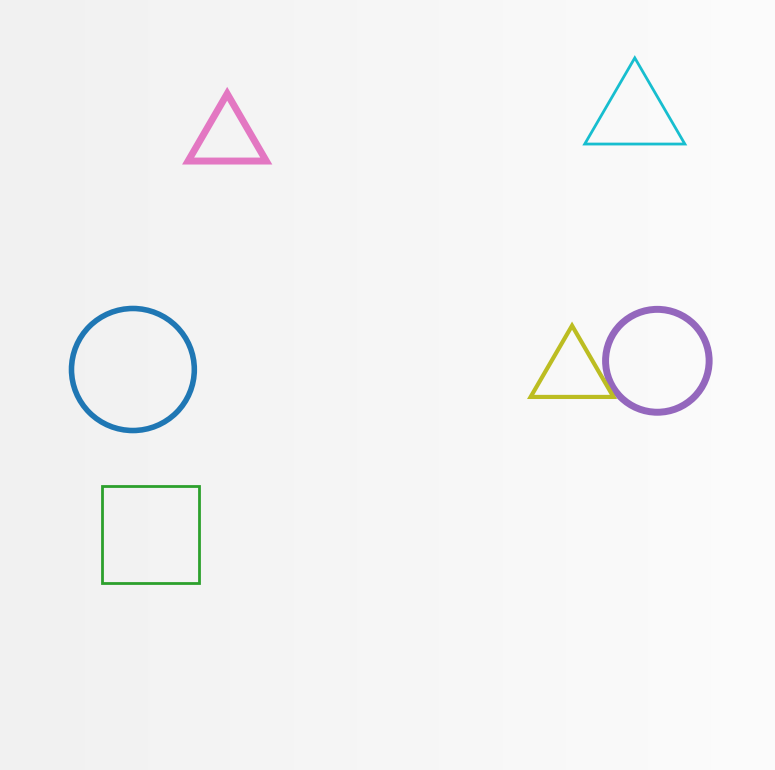[{"shape": "circle", "thickness": 2, "radius": 0.4, "center": [0.171, 0.52]}, {"shape": "square", "thickness": 1, "radius": 0.31, "center": [0.194, 0.305]}, {"shape": "circle", "thickness": 2.5, "radius": 0.33, "center": [0.848, 0.531]}, {"shape": "triangle", "thickness": 2.5, "radius": 0.29, "center": [0.293, 0.82]}, {"shape": "triangle", "thickness": 1.5, "radius": 0.31, "center": [0.738, 0.515]}, {"shape": "triangle", "thickness": 1, "radius": 0.37, "center": [0.819, 0.85]}]